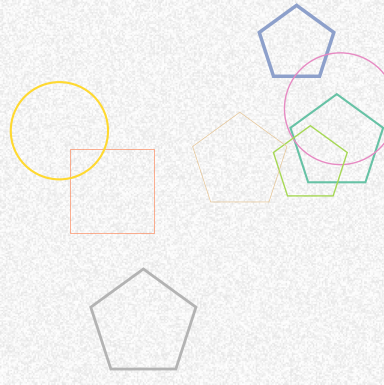[{"shape": "pentagon", "thickness": 1.5, "radius": 0.63, "center": [0.875, 0.629]}, {"shape": "square", "thickness": 0.5, "radius": 0.55, "center": [0.291, 0.503]}, {"shape": "pentagon", "thickness": 2.5, "radius": 0.51, "center": [0.77, 0.884]}, {"shape": "circle", "thickness": 1, "radius": 0.73, "center": [0.884, 0.718]}, {"shape": "pentagon", "thickness": 1, "radius": 0.5, "center": [0.806, 0.573]}, {"shape": "circle", "thickness": 1.5, "radius": 0.63, "center": [0.154, 0.66]}, {"shape": "pentagon", "thickness": 0.5, "radius": 0.64, "center": [0.623, 0.58]}, {"shape": "pentagon", "thickness": 2, "radius": 0.72, "center": [0.372, 0.158]}]